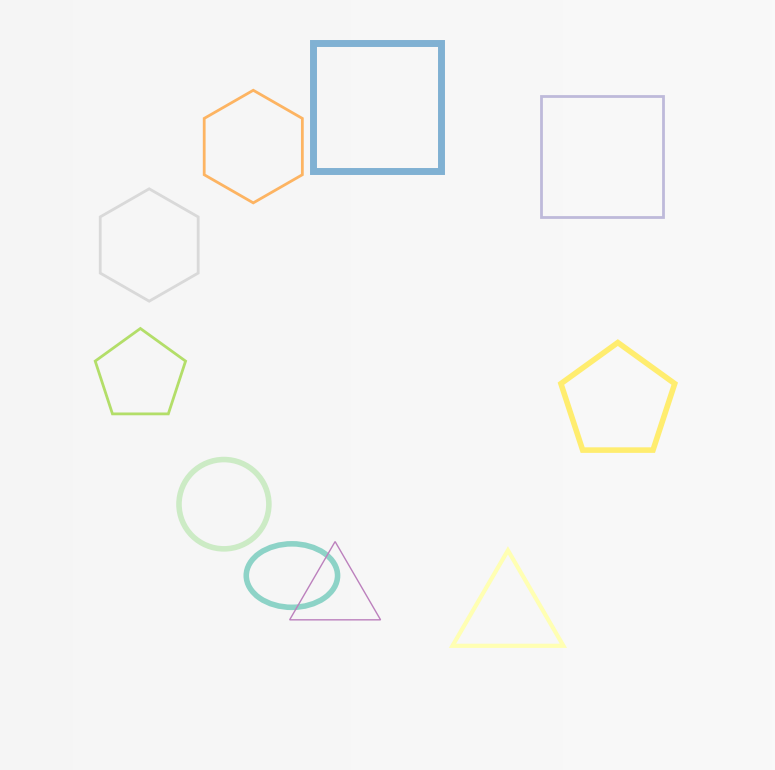[{"shape": "oval", "thickness": 2, "radius": 0.29, "center": [0.377, 0.252]}, {"shape": "triangle", "thickness": 1.5, "radius": 0.41, "center": [0.655, 0.203]}, {"shape": "square", "thickness": 1, "radius": 0.39, "center": [0.777, 0.797]}, {"shape": "square", "thickness": 2.5, "radius": 0.41, "center": [0.486, 0.861]}, {"shape": "hexagon", "thickness": 1, "radius": 0.37, "center": [0.327, 0.81]}, {"shape": "pentagon", "thickness": 1, "radius": 0.31, "center": [0.181, 0.512]}, {"shape": "hexagon", "thickness": 1, "radius": 0.36, "center": [0.193, 0.682]}, {"shape": "triangle", "thickness": 0.5, "radius": 0.34, "center": [0.432, 0.229]}, {"shape": "circle", "thickness": 2, "radius": 0.29, "center": [0.289, 0.345]}, {"shape": "pentagon", "thickness": 2, "radius": 0.39, "center": [0.797, 0.478]}]